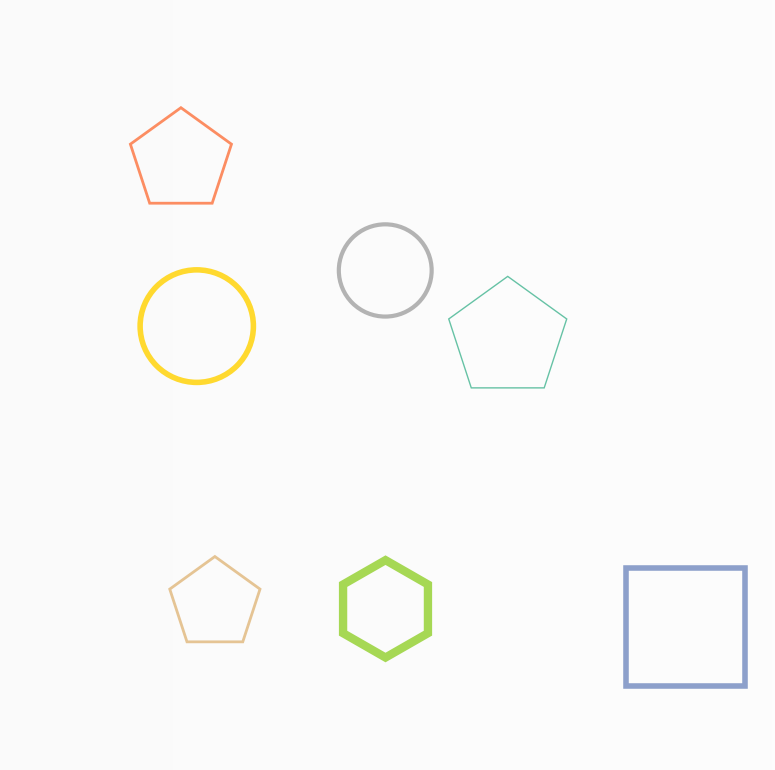[{"shape": "pentagon", "thickness": 0.5, "radius": 0.4, "center": [0.655, 0.561]}, {"shape": "pentagon", "thickness": 1, "radius": 0.34, "center": [0.233, 0.792]}, {"shape": "square", "thickness": 2, "radius": 0.38, "center": [0.884, 0.186]}, {"shape": "hexagon", "thickness": 3, "radius": 0.32, "center": [0.497, 0.209]}, {"shape": "circle", "thickness": 2, "radius": 0.37, "center": [0.254, 0.576]}, {"shape": "pentagon", "thickness": 1, "radius": 0.31, "center": [0.277, 0.216]}, {"shape": "circle", "thickness": 1.5, "radius": 0.3, "center": [0.497, 0.649]}]